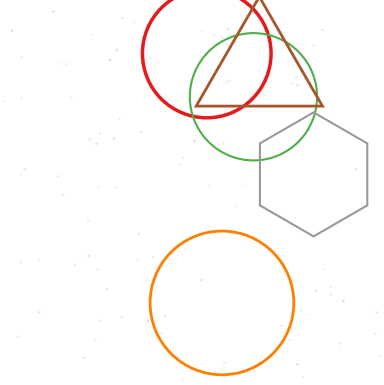[{"shape": "circle", "thickness": 2.5, "radius": 0.84, "center": [0.537, 0.861]}, {"shape": "circle", "thickness": 1.5, "radius": 0.83, "center": [0.658, 0.749]}, {"shape": "circle", "thickness": 2, "radius": 0.93, "center": [0.577, 0.213]}, {"shape": "triangle", "thickness": 2, "radius": 0.95, "center": [0.674, 0.819]}, {"shape": "hexagon", "thickness": 1.5, "radius": 0.81, "center": [0.815, 0.547]}]